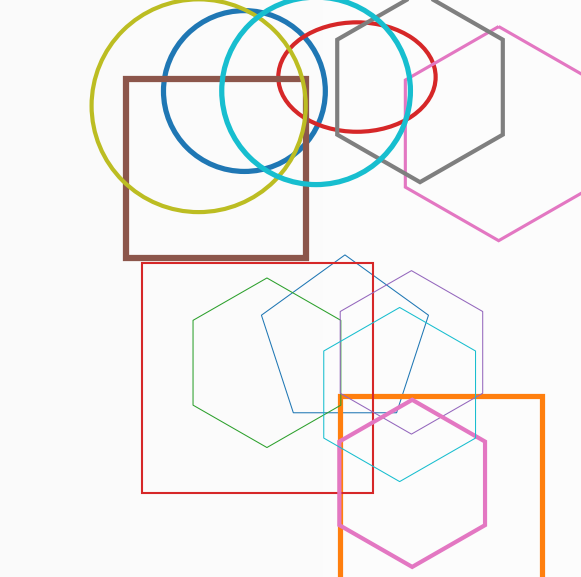[{"shape": "circle", "thickness": 2.5, "radius": 0.7, "center": [0.42, 0.841]}, {"shape": "pentagon", "thickness": 0.5, "radius": 0.76, "center": [0.593, 0.407]}, {"shape": "square", "thickness": 2.5, "radius": 0.87, "center": [0.759, 0.14]}, {"shape": "hexagon", "thickness": 0.5, "radius": 0.73, "center": [0.459, 0.371]}, {"shape": "square", "thickness": 1, "radius": 0.99, "center": [0.443, 0.345]}, {"shape": "oval", "thickness": 2, "radius": 0.68, "center": [0.614, 0.866]}, {"shape": "hexagon", "thickness": 0.5, "radius": 0.71, "center": [0.708, 0.389]}, {"shape": "square", "thickness": 3, "radius": 0.77, "center": [0.372, 0.707]}, {"shape": "hexagon", "thickness": 1.5, "radius": 0.93, "center": [0.858, 0.768]}, {"shape": "hexagon", "thickness": 2, "radius": 0.72, "center": [0.709, 0.162]}, {"shape": "hexagon", "thickness": 2, "radius": 0.82, "center": [0.723, 0.848]}, {"shape": "circle", "thickness": 2, "radius": 0.92, "center": [0.342, 0.816]}, {"shape": "circle", "thickness": 2.5, "radius": 0.81, "center": [0.544, 0.842]}, {"shape": "hexagon", "thickness": 0.5, "radius": 0.75, "center": [0.688, 0.316]}]